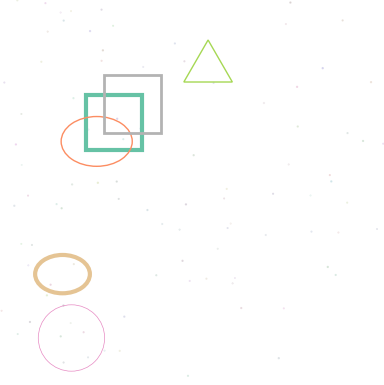[{"shape": "square", "thickness": 3, "radius": 0.36, "center": [0.296, 0.682]}, {"shape": "oval", "thickness": 1, "radius": 0.46, "center": [0.251, 0.633]}, {"shape": "circle", "thickness": 0.5, "radius": 0.43, "center": [0.186, 0.122]}, {"shape": "triangle", "thickness": 1, "radius": 0.36, "center": [0.54, 0.823]}, {"shape": "oval", "thickness": 3, "radius": 0.36, "center": [0.162, 0.288]}, {"shape": "square", "thickness": 2, "radius": 0.37, "center": [0.344, 0.73]}]